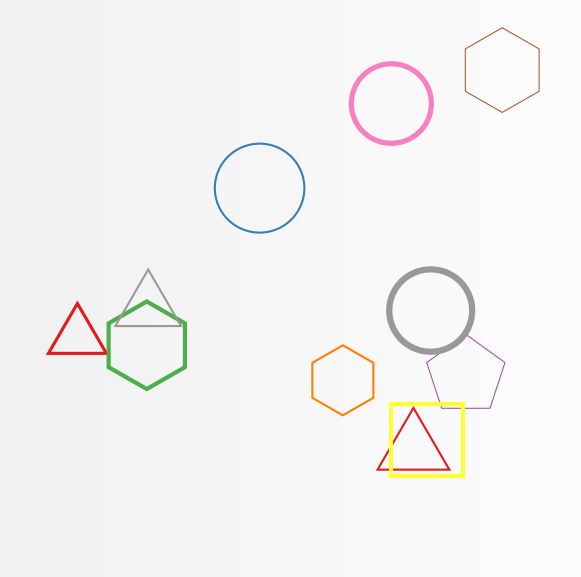[{"shape": "triangle", "thickness": 1.5, "radius": 0.29, "center": [0.133, 0.416]}, {"shape": "triangle", "thickness": 1, "radius": 0.36, "center": [0.711, 0.222]}, {"shape": "circle", "thickness": 1, "radius": 0.39, "center": [0.447, 0.673]}, {"shape": "hexagon", "thickness": 2, "radius": 0.38, "center": [0.253, 0.401]}, {"shape": "pentagon", "thickness": 0.5, "radius": 0.35, "center": [0.801, 0.349]}, {"shape": "hexagon", "thickness": 1, "radius": 0.3, "center": [0.59, 0.341]}, {"shape": "square", "thickness": 2, "radius": 0.31, "center": [0.735, 0.238]}, {"shape": "hexagon", "thickness": 0.5, "radius": 0.37, "center": [0.864, 0.878]}, {"shape": "circle", "thickness": 2.5, "radius": 0.34, "center": [0.673, 0.82]}, {"shape": "triangle", "thickness": 1, "radius": 0.33, "center": [0.255, 0.467]}, {"shape": "circle", "thickness": 3, "radius": 0.36, "center": [0.741, 0.461]}]